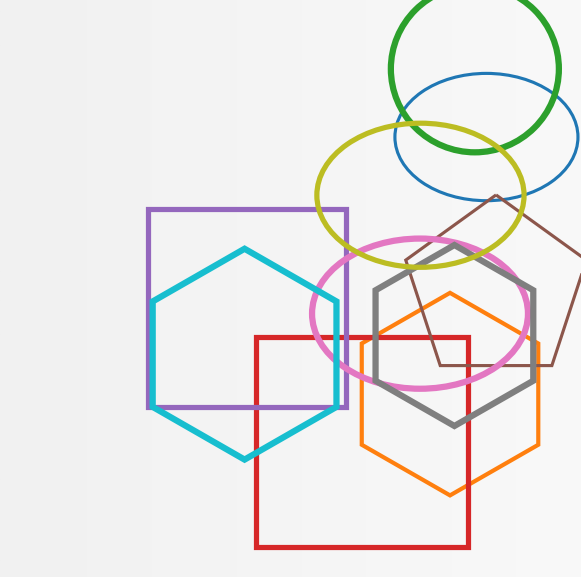[{"shape": "oval", "thickness": 1.5, "radius": 0.79, "center": [0.837, 0.762]}, {"shape": "hexagon", "thickness": 2, "radius": 0.88, "center": [0.774, 0.317]}, {"shape": "circle", "thickness": 3, "radius": 0.72, "center": [0.817, 0.88]}, {"shape": "square", "thickness": 2.5, "radius": 0.91, "center": [0.623, 0.234]}, {"shape": "square", "thickness": 2.5, "radius": 0.85, "center": [0.425, 0.466]}, {"shape": "pentagon", "thickness": 1.5, "radius": 0.82, "center": [0.853, 0.498]}, {"shape": "oval", "thickness": 3, "radius": 0.93, "center": [0.723, 0.456]}, {"shape": "hexagon", "thickness": 3, "radius": 0.78, "center": [0.782, 0.418]}, {"shape": "oval", "thickness": 2.5, "radius": 0.89, "center": [0.723, 0.661]}, {"shape": "hexagon", "thickness": 3, "radius": 0.91, "center": [0.421, 0.386]}]